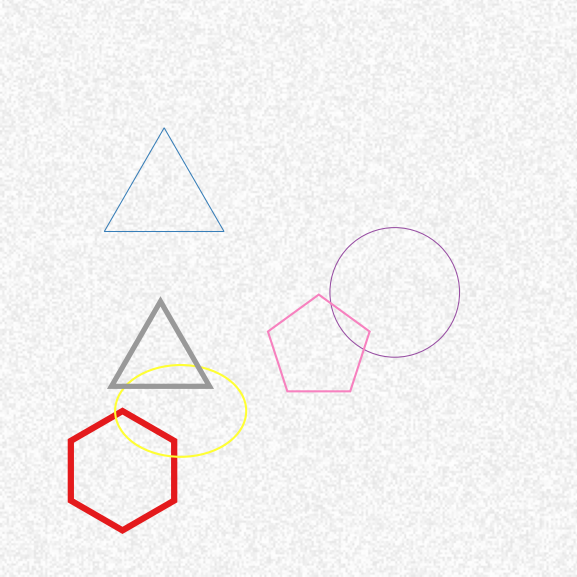[{"shape": "hexagon", "thickness": 3, "radius": 0.52, "center": [0.212, 0.184]}, {"shape": "triangle", "thickness": 0.5, "radius": 0.6, "center": [0.284, 0.658]}, {"shape": "circle", "thickness": 0.5, "radius": 0.56, "center": [0.684, 0.493]}, {"shape": "oval", "thickness": 1, "radius": 0.57, "center": [0.313, 0.288]}, {"shape": "pentagon", "thickness": 1, "radius": 0.46, "center": [0.552, 0.396]}, {"shape": "triangle", "thickness": 2.5, "radius": 0.49, "center": [0.278, 0.379]}]